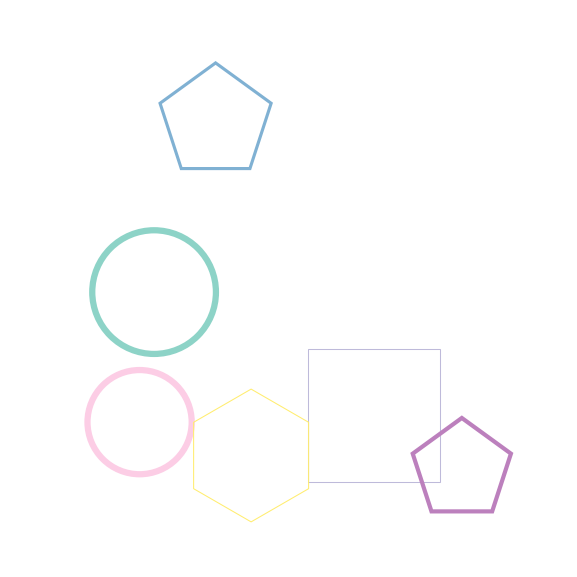[{"shape": "circle", "thickness": 3, "radius": 0.54, "center": [0.267, 0.493]}, {"shape": "square", "thickness": 0.5, "radius": 0.57, "center": [0.648, 0.28]}, {"shape": "pentagon", "thickness": 1.5, "radius": 0.51, "center": [0.373, 0.789]}, {"shape": "circle", "thickness": 3, "radius": 0.45, "center": [0.242, 0.268]}, {"shape": "pentagon", "thickness": 2, "radius": 0.45, "center": [0.8, 0.186]}, {"shape": "hexagon", "thickness": 0.5, "radius": 0.57, "center": [0.435, 0.21]}]